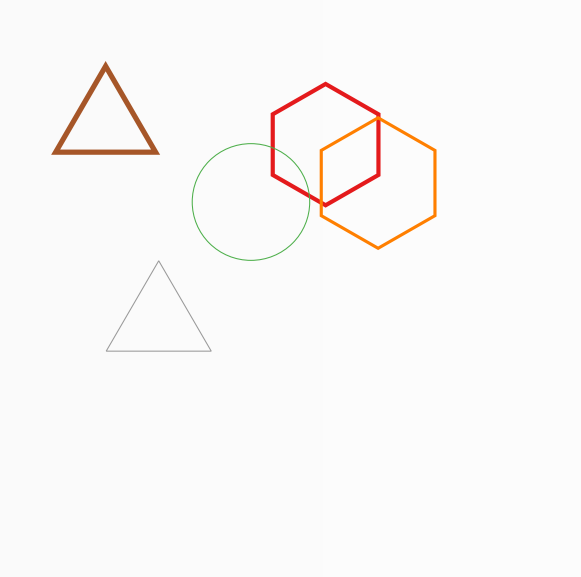[{"shape": "hexagon", "thickness": 2, "radius": 0.53, "center": [0.56, 0.749]}, {"shape": "circle", "thickness": 0.5, "radius": 0.51, "center": [0.432, 0.649]}, {"shape": "hexagon", "thickness": 1.5, "radius": 0.56, "center": [0.651, 0.682]}, {"shape": "triangle", "thickness": 2.5, "radius": 0.5, "center": [0.182, 0.785]}, {"shape": "triangle", "thickness": 0.5, "radius": 0.52, "center": [0.273, 0.443]}]